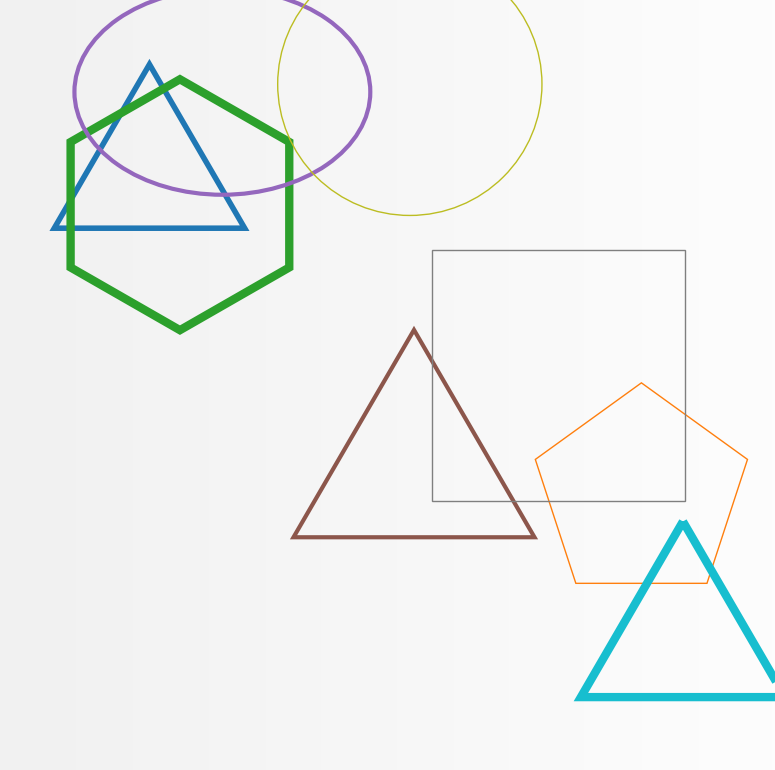[{"shape": "triangle", "thickness": 2, "radius": 0.71, "center": [0.193, 0.775]}, {"shape": "pentagon", "thickness": 0.5, "radius": 0.72, "center": [0.828, 0.359]}, {"shape": "hexagon", "thickness": 3, "radius": 0.81, "center": [0.232, 0.734]}, {"shape": "oval", "thickness": 1.5, "radius": 0.95, "center": [0.287, 0.881]}, {"shape": "triangle", "thickness": 1.5, "radius": 0.9, "center": [0.534, 0.392]}, {"shape": "square", "thickness": 0.5, "radius": 0.81, "center": [0.721, 0.512]}, {"shape": "circle", "thickness": 0.5, "radius": 0.85, "center": [0.529, 0.891]}, {"shape": "triangle", "thickness": 3, "radius": 0.76, "center": [0.881, 0.171]}]